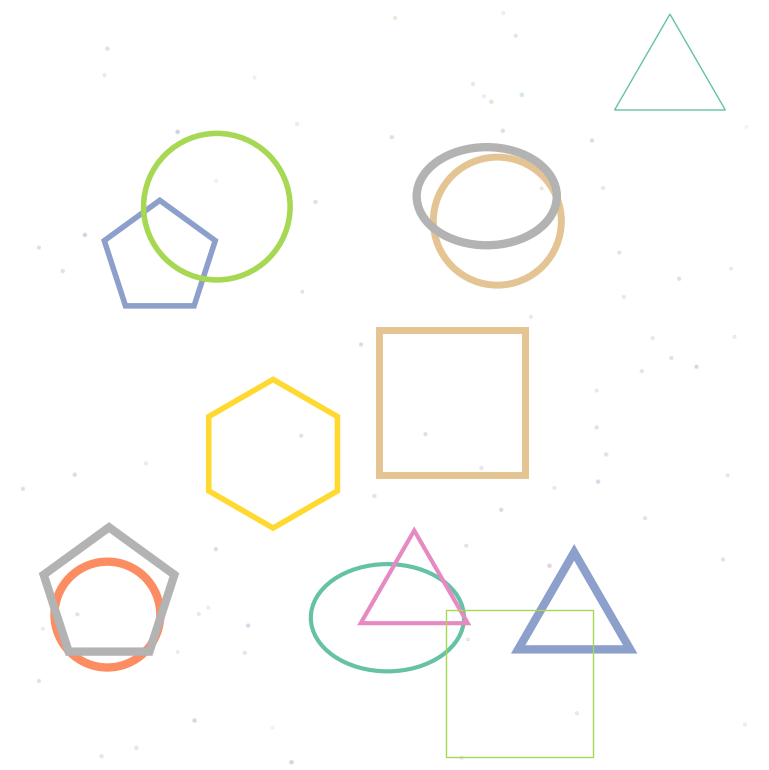[{"shape": "oval", "thickness": 1.5, "radius": 0.5, "center": [0.503, 0.198]}, {"shape": "triangle", "thickness": 0.5, "radius": 0.42, "center": [0.87, 0.899]}, {"shape": "circle", "thickness": 3, "radius": 0.34, "center": [0.139, 0.202]}, {"shape": "triangle", "thickness": 3, "radius": 0.42, "center": [0.746, 0.199]}, {"shape": "pentagon", "thickness": 2, "radius": 0.38, "center": [0.208, 0.664]}, {"shape": "triangle", "thickness": 1.5, "radius": 0.4, "center": [0.538, 0.231]}, {"shape": "circle", "thickness": 2, "radius": 0.48, "center": [0.282, 0.732]}, {"shape": "square", "thickness": 0.5, "radius": 0.48, "center": [0.674, 0.112]}, {"shape": "hexagon", "thickness": 2, "radius": 0.48, "center": [0.355, 0.411]}, {"shape": "circle", "thickness": 2.5, "radius": 0.42, "center": [0.646, 0.713]}, {"shape": "square", "thickness": 2.5, "radius": 0.47, "center": [0.587, 0.477]}, {"shape": "oval", "thickness": 3, "radius": 0.46, "center": [0.632, 0.745]}, {"shape": "pentagon", "thickness": 3, "radius": 0.45, "center": [0.142, 0.226]}]